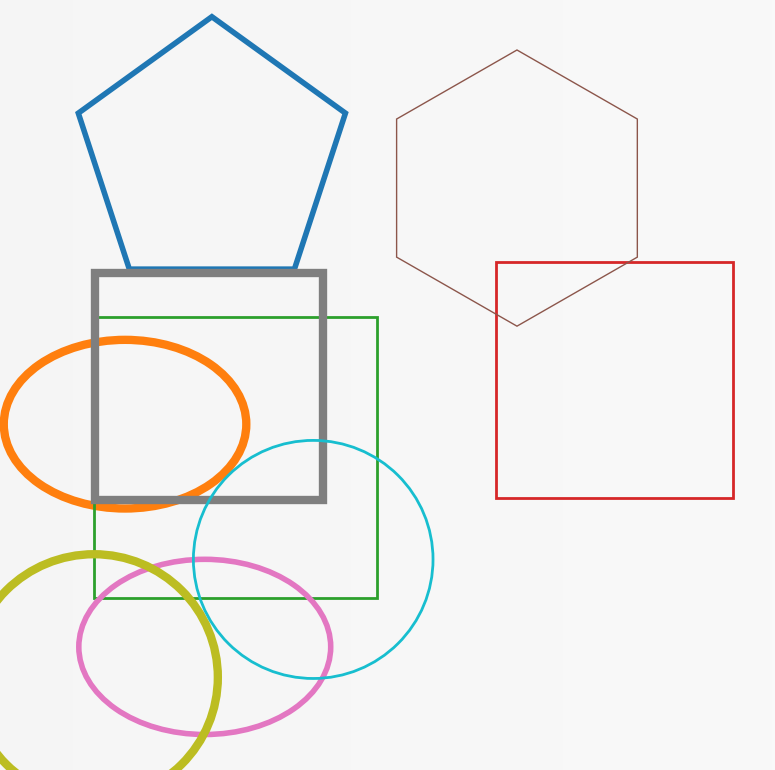[{"shape": "pentagon", "thickness": 2, "radius": 0.91, "center": [0.273, 0.797]}, {"shape": "oval", "thickness": 3, "radius": 0.78, "center": [0.161, 0.449]}, {"shape": "square", "thickness": 1, "radius": 0.91, "center": [0.304, 0.406]}, {"shape": "square", "thickness": 1, "radius": 0.76, "center": [0.793, 0.506]}, {"shape": "hexagon", "thickness": 0.5, "radius": 0.9, "center": [0.667, 0.756]}, {"shape": "oval", "thickness": 2, "radius": 0.81, "center": [0.264, 0.16]}, {"shape": "square", "thickness": 3, "radius": 0.74, "center": [0.27, 0.498]}, {"shape": "circle", "thickness": 3, "radius": 0.8, "center": [0.121, 0.12]}, {"shape": "circle", "thickness": 1, "radius": 0.77, "center": [0.404, 0.273]}]